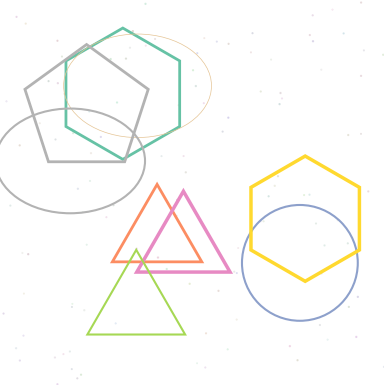[{"shape": "hexagon", "thickness": 2, "radius": 0.85, "center": [0.319, 0.757]}, {"shape": "triangle", "thickness": 2, "radius": 0.67, "center": [0.408, 0.387]}, {"shape": "circle", "thickness": 1.5, "radius": 0.75, "center": [0.779, 0.317]}, {"shape": "triangle", "thickness": 2.5, "radius": 0.7, "center": [0.476, 0.363]}, {"shape": "triangle", "thickness": 1.5, "radius": 0.73, "center": [0.354, 0.204]}, {"shape": "hexagon", "thickness": 2.5, "radius": 0.81, "center": [0.793, 0.432]}, {"shape": "oval", "thickness": 0.5, "radius": 0.96, "center": [0.357, 0.777]}, {"shape": "pentagon", "thickness": 2, "radius": 0.84, "center": [0.225, 0.716]}, {"shape": "oval", "thickness": 1.5, "radius": 0.97, "center": [0.182, 0.582]}]